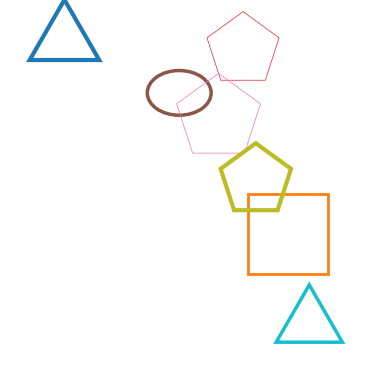[{"shape": "triangle", "thickness": 3, "radius": 0.52, "center": [0.167, 0.896]}, {"shape": "square", "thickness": 2, "radius": 0.52, "center": [0.747, 0.393]}, {"shape": "pentagon", "thickness": 0.5, "radius": 0.49, "center": [0.631, 0.871]}, {"shape": "oval", "thickness": 2.5, "radius": 0.41, "center": [0.466, 0.759]}, {"shape": "pentagon", "thickness": 0.5, "radius": 0.57, "center": [0.568, 0.695]}, {"shape": "pentagon", "thickness": 3, "radius": 0.48, "center": [0.665, 0.532]}, {"shape": "triangle", "thickness": 2.5, "radius": 0.5, "center": [0.803, 0.161]}]